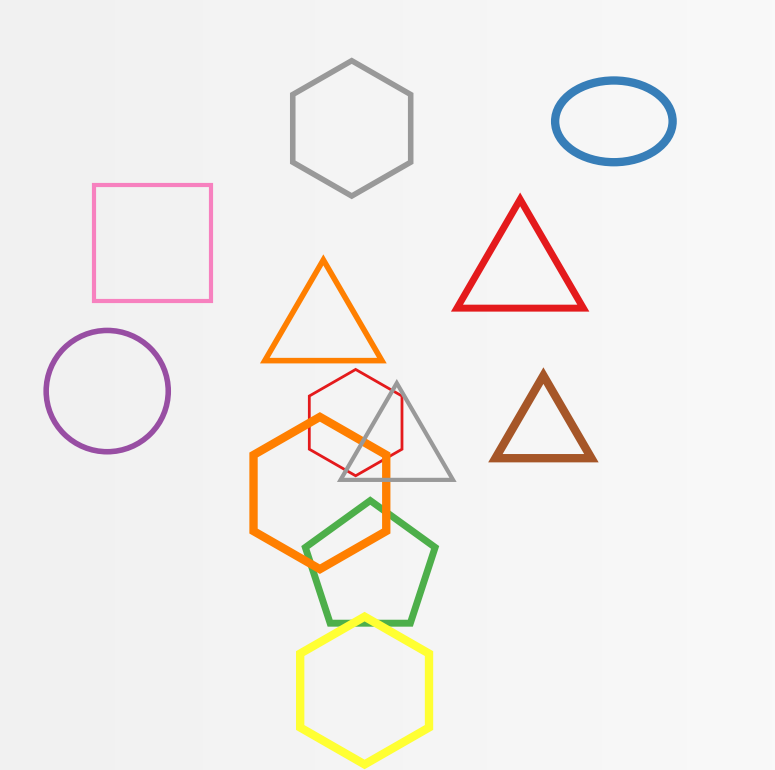[{"shape": "triangle", "thickness": 2.5, "radius": 0.47, "center": [0.671, 0.647]}, {"shape": "hexagon", "thickness": 1, "radius": 0.35, "center": [0.459, 0.451]}, {"shape": "oval", "thickness": 3, "radius": 0.38, "center": [0.792, 0.842]}, {"shape": "pentagon", "thickness": 2.5, "radius": 0.44, "center": [0.478, 0.262]}, {"shape": "circle", "thickness": 2, "radius": 0.39, "center": [0.138, 0.492]}, {"shape": "hexagon", "thickness": 3, "radius": 0.49, "center": [0.413, 0.36]}, {"shape": "triangle", "thickness": 2, "radius": 0.44, "center": [0.417, 0.575]}, {"shape": "hexagon", "thickness": 3, "radius": 0.48, "center": [0.47, 0.103]}, {"shape": "triangle", "thickness": 3, "radius": 0.36, "center": [0.701, 0.441]}, {"shape": "square", "thickness": 1.5, "radius": 0.38, "center": [0.197, 0.684]}, {"shape": "hexagon", "thickness": 2, "radius": 0.44, "center": [0.454, 0.833]}, {"shape": "triangle", "thickness": 1.5, "radius": 0.42, "center": [0.512, 0.419]}]